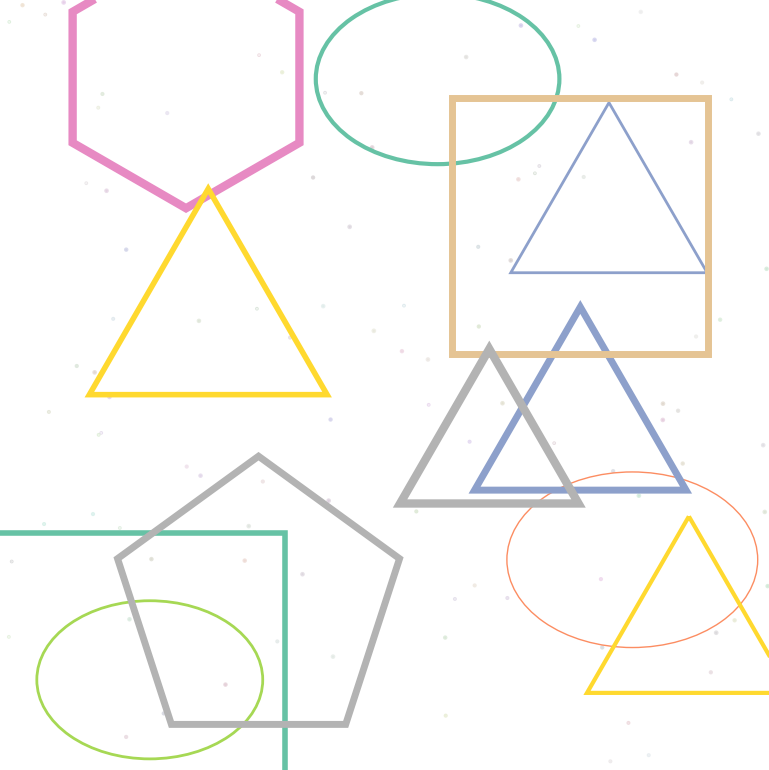[{"shape": "square", "thickness": 2, "radius": 0.99, "center": [0.172, 0.11]}, {"shape": "oval", "thickness": 1.5, "radius": 0.79, "center": [0.568, 0.898]}, {"shape": "oval", "thickness": 0.5, "radius": 0.81, "center": [0.821, 0.273]}, {"shape": "triangle", "thickness": 1, "radius": 0.74, "center": [0.791, 0.719]}, {"shape": "triangle", "thickness": 2.5, "radius": 0.79, "center": [0.754, 0.443]}, {"shape": "hexagon", "thickness": 3, "radius": 0.85, "center": [0.242, 0.9]}, {"shape": "oval", "thickness": 1, "radius": 0.73, "center": [0.195, 0.117]}, {"shape": "triangle", "thickness": 2, "radius": 0.89, "center": [0.27, 0.577]}, {"shape": "triangle", "thickness": 1.5, "radius": 0.76, "center": [0.895, 0.177]}, {"shape": "square", "thickness": 2.5, "radius": 0.83, "center": [0.753, 0.707]}, {"shape": "triangle", "thickness": 3, "radius": 0.67, "center": [0.635, 0.413]}, {"shape": "pentagon", "thickness": 2.5, "radius": 0.96, "center": [0.336, 0.215]}]